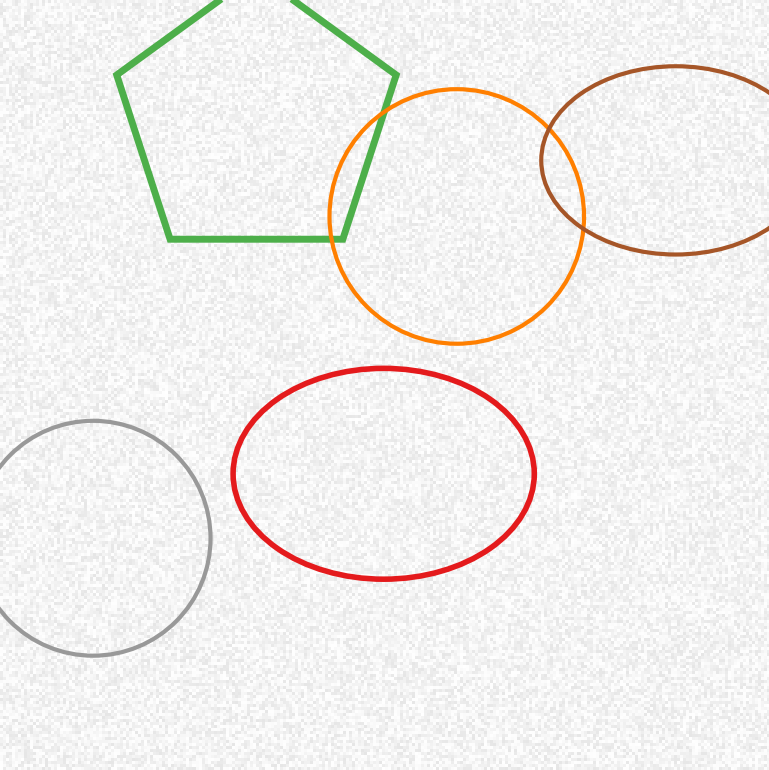[{"shape": "oval", "thickness": 2, "radius": 0.98, "center": [0.498, 0.385]}, {"shape": "pentagon", "thickness": 2.5, "radius": 0.95, "center": [0.333, 0.844]}, {"shape": "circle", "thickness": 1.5, "radius": 0.83, "center": [0.593, 0.719]}, {"shape": "oval", "thickness": 1.5, "radius": 0.87, "center": [0.878, 0.792]}, {"shape": "circle", "thickness": 1.5, "radius": 0.76, "center": [0.121, 0.301]}]